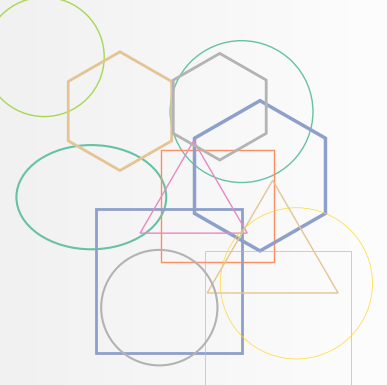[{"shape": "circle", "thickness": 1, "radius": 0.92, "center": [0.623, 0.71]}, {"shape": "oval", "thickness": 1.5, "radius": 0.97, "center": [0.236, 0.488]}, {"shape": "square", "thickness": 1, "radius": 0.73, "center": [0.562, 0.465]}, {"shape": "square", "thickness": 2, "radius": 0.94, "center": [0.437, 0.27]}, {"shape": "hexagon", "thickness": 2.5, "radius": 0.98, "center": [0.671, 0.543]}, {"shape": "triangle", "thickness": 1, "radius": 0.8, "center": [0.5, 0.474]}, {"shape": "square", "thickness": 0.5, "radius": 0.94, "center": [0.718, 0.16]}, {"shape": "circle", "thickness": 1, "radius": 0.77, "center": [0.114, 0.852]}, {"shape": "circle", "thickness": 0.5, "radius": 0.98, "center": [0.765, 0.264]}, {"shape": "hexagon", "thickness": 2, "radius": 0.77, "center": [0.31, 0.711]}, {"shape": "triangle", "thickness": 1, "radius": 0.98, "center": [0.704, 0.337]}, {"shape": "hexagon", "thickness": 2, "radius": 0.69, "center": [0.567, 0.723]}, {"shape": "circle", "thickness": 1.5, "radius": 0.75, "center": [0.411, 0.201]}]